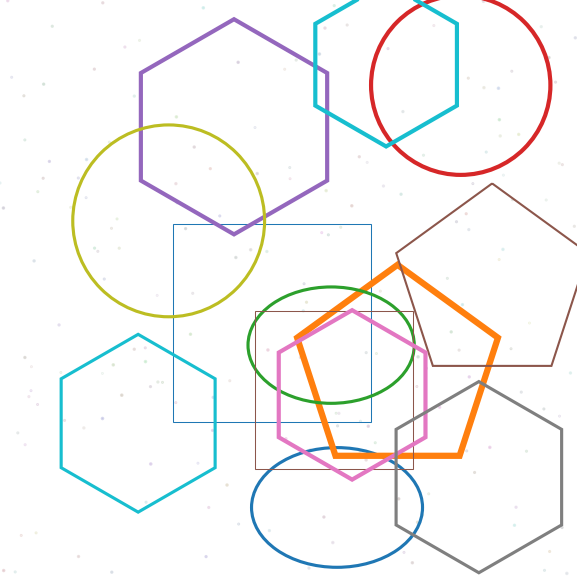[{"shape": "oval", "thickness": 1.5, "radius": 0.74, "center": [0.584, 0.12]}, {"shape": "square", "thickness": 0.5, "radius": 0.86, "center": [0.472, 0.439]}, {"shape": "pentagon", "thickness": 3, "radius": 0.91, "center": [0.688, 0.358]}, {"shape": "oval", "thickness": 1.5, "radius": 0.72, "center": [0.573, 0.401]}, {"shape": "circle", "thickness": 2, "radius": 0.78, "center": [0.798, 0.852]}, {"shape": "hexagon", "thickness": 2, "radius": 0.93, "center": [0.405, 0.78]}, {"shape": "pentagon", "thickness": 1, "radius": 0.87, "center": [0.852, 0.507]}, {"shape": "square", "thickness": 0.5, "radius": 0.68, "center": [0.578, 0.323]}, {"shape": "hexagon", "thickness": 2, "radius": 0.73, "center": [0.61, 0.315]}, {"shape": "hexagon", "thickness": 1.5, "radius": 0.83, "center": [0.829, 0.173]}, {"shape": "circle", "thickness": 1.5, "radius": 0.83, "center": [0.292, 0.617]}, {"shape": "hexagon", "thickness": 1.5, "radius": 0.77, "center": [0.239, 0.266]}, {"shape": "hexagon", "thickness": 2, "radius": 0.71, "center": [0.669, 0.887]}]